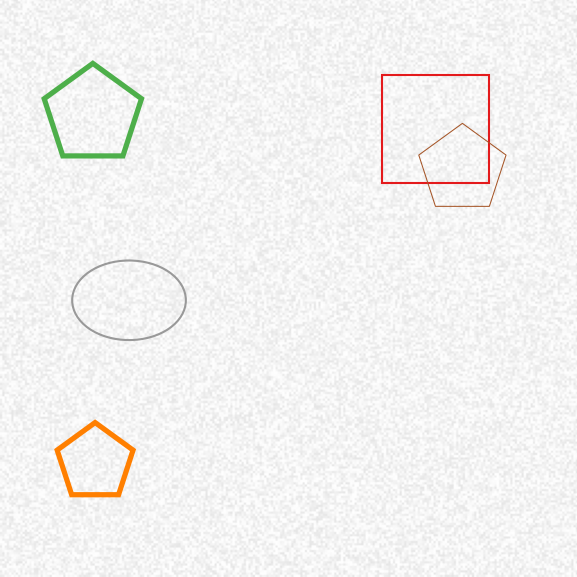[{"shape": "square", "thickness": 1, "radius": 0.46, "center": [0.753, 0.776]}, {"shape": "pentagon", "thickness": 2.5, "radius": 0.44, "center": [0.161, 0.801]}, {"shape": "pentagon", "thickness": 2.5, "radius": 0.35, "center": [0.165, 0.198]}, {"shape": "pentagon", "thickness": 0.5, "radius": 0.4, "center": [0.801, 0.706]}, {"shape": "oval", "thickness": 1, "radius": 0.49, "center": [0.223, 0.479]}]